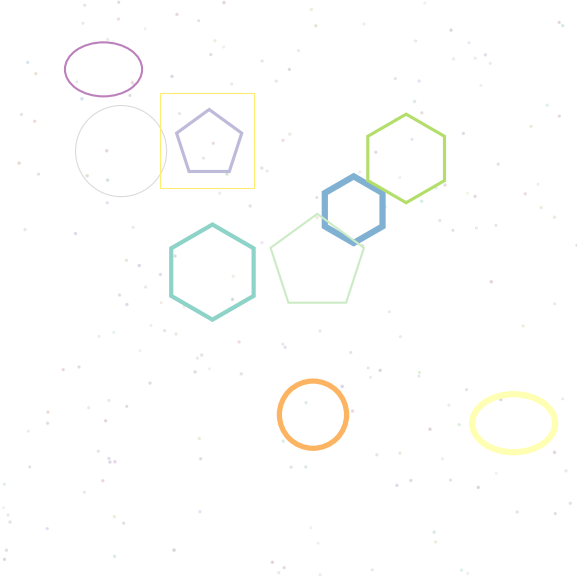[{"shape": "hexagon", "thickness": 2, "radius": 0.41, "center": [0.368, 0.528]}, {"shape": "oval", "thickness": 3, "radius": 0.36, "center": [0.889, 0.266]}, {"shape": "pentagon", "thickness": 1.5, "radius": 0.3, "center": [0.362, 0.75]}, {"shape": "hexagon", "thickness": 3, "radius": 0.29, "center": [0.612, 0.636]}, {"shape": "circle", "thickness": 2.5, "radius": 0.29, "center": [0.542, 0.281]}, {"shape": "hexagon", "thickness": 1.5, "radius": 0.38, "center": [0.703, 0.725]}, {"shape": "circle", "thickness": 0.5, "radius": 0.39, "center": [0.21, 0.737]}, {"shape": "oval", "thickness": 1, "radius": 0.33, "center": [0.179, 0.879]}, {"shape": "pentagon", "thickness": 1, "radius": 0.43, "center": [0.549, 0.544]}, {"shape": "square", "thickness": 0.5, "radius": 0.41, "center": [0.359, 0.756]}]